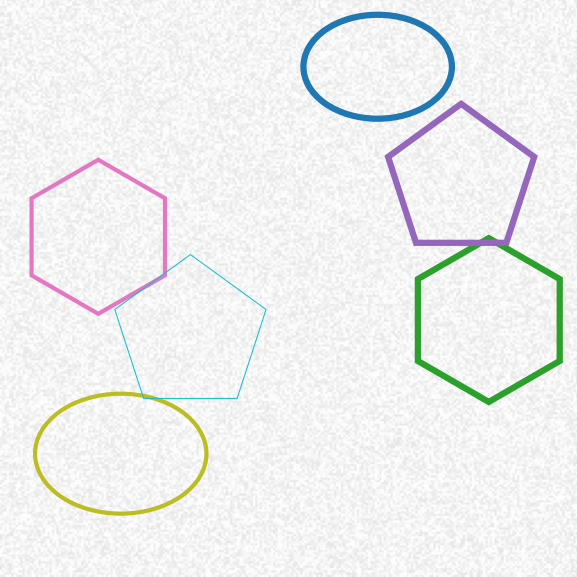[{"shape": "oval", "thickness": 3, "radius": 0.64, "center": [0.654, 0.884]}, {"shape": "hexagon", "thickness": 3, "radius": 0.71, "center": [0.846, 0.445]}, {"shape": "pentagon", "thickness": 3, "radius": 0.67, "center": [0.799, 0.686]}, {"shape": "hexagon", "thickness": 2, "radius": 0.67, "center": [0.17, 0.589]}, {"shape": "oval", "thickness": 2, "radius": 0.74, "center": [0.209, 0.214]}, {"shape": "pentagon", "thickness": 0.5, "radius": 0.69, "center": [0.33, 0.421]}]